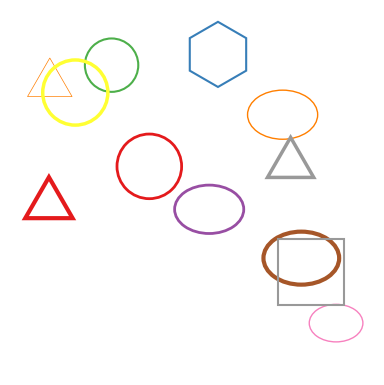[{"shape": "triangle", "thickness": 3, "radius": 0.35, "center": [0.127, 0.469]}, {"shape": "circle", "thickness": 2, "radius": 0.42, "center": [0.388, 0.568]}, {"shape": "hexagon", "thickness": 1.5, "radius": 0.42, "center": [0.566, 0.859]}, {"shape": "circle", "thickness": 1.5, "radius": 0.35, "center": [0.29, 0.831]}, {"shape": "oval", "thickness": 2, "radius": 0.45, "center": [0.543, 0.456]}, {"shape": "triangle", "thickness": 0.5, "radius": 0.33, "center": [0.129, 0.783]}, {"shape": "oval", "thickness": 1, "radius": 0.46, "center": [0.734, 0.702]}, {"shape": "circle", "thickness": 2.5, "radius": 0.42, "center": [0.196, 0.76]}, {"shape": "oval", "thickness": 3, "radius": 0.49, "center": [0.783, 0.329]}, {"shape": "oval", "thickness": 1, "radius": 0.35, "center": [0.873, 0.161]}, {"shape": "square", "thickness": 1.5, "radius": 0.43, "center": [0.807, 0.292]}, {"shape": "triangle", "thickness": 2.5, "radius": 0.35, "center": [0.755, 0.574]}]